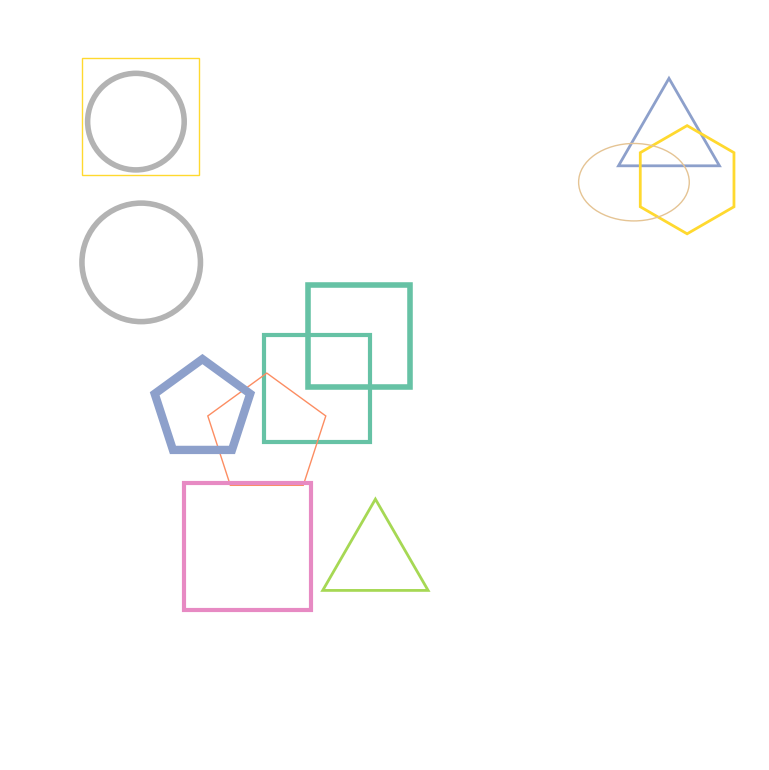[{"shape": "square", "thickness": 1.5, "radius": 0.35, "center": [0.412, 0.495]}, {"shape": "square", "thickness": 2, "radius": 0.33, "center": [0.466, 0.564]}, {"shape": "pentagon", "thickness": 0.5, "radius": 0.4, "center": [0.346, 0.435]}, {"shape": "triangle", "thickness": 1, "radius": 0.38, "center": [0.869, 0.823]}, {"shape": "pentagon", "thickness": 3, "radius": 0.33, "center": [0.263, 0.468]}, {"shape": "square", "thickness": 1.5, "radius": 0.41, "center": [0.321, 0.29]}, {"shape": "triangle", "thickness": 1, "radius": 0.4, "center": [0.488, 0.273]}, {"shape": "hexagon", "thickness": 1, "radius": 0.35, "center": [0.892, 0.767]}, {"shape": "square", "thickness": 0.5, "radius": 0.38, "center": [0.183, 0.848]}, {"shape": "oval", "thickness": 0.5, "radius": 0.36, "center": [0.823, 0.763]}, {"shape": "circle", "thickness": 2, "radius": 0.38, "center": [0.183, 0.659]}, {"shape": "circle", "thickness": 2, "radius": 0.31, "center": [0.177, 0.842]}]